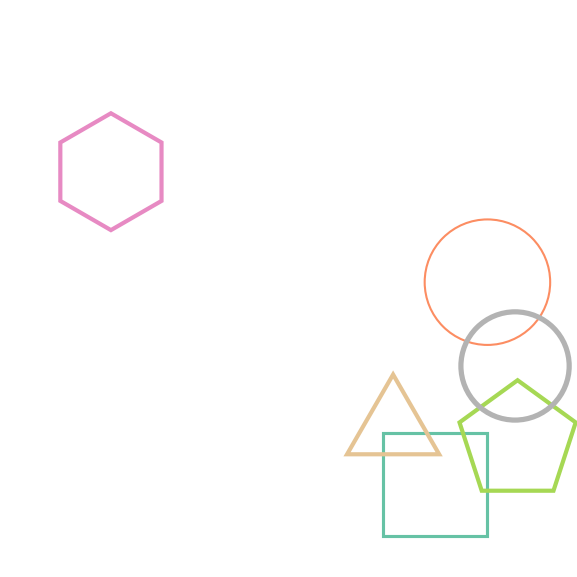[{"shape": "square", "thickness": 1.5, "radius": 0.45, "center": [0.753, 0.16]}, {"shape": "circle", "thickness": 1, "radius": 0.54, "center": [0.844, 0.511]}, {"shape": "hexagon", "thickness": 2, "radius": 0.51, "center": [0.192, 0.702]}, {"shape": "pentagon", "thickness": 2, "radius": 0.53, "center": [0.896, 0.235]}, {"shape": "triangle", "thickness": 2, "radius": 0.46, "center": [0.681, 0.259]}, {"shape": "circle", "thickness": 2.5, "radius": 0.47, "center": [0.892, 0.365]}]